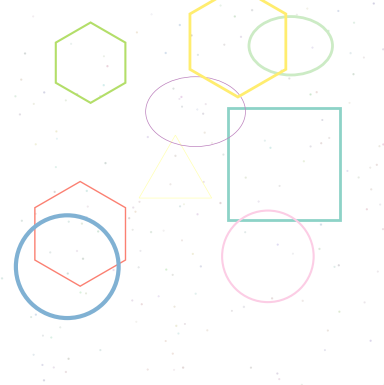[{"shape": "square", "thickness": 2, "radius": 0.73, "center": [0.737, 0.575]}, {"shape": "triangle", "thickness": 0.5, "radius": 0.54, "center": [0.456, 0.54]}, {"shape": "hexagon", "thickness": 1, "radius": 0.68, "center": [0.208, 0.393]}, {"shape": "circle", "thickness": 3, "radius": 0.67, "center": [0.175, 0.307]}, {"shape": "hexagon", "thickness": 1.5, "radius": 0.52, "center": [0.235, 0.837]}, {"shape": "circle", "thickness": 1.5, "radius": 0.59, "center": [0.696, 0.334]}, {"shape": "oval", "thickness": 0.5, "radius": 0.65, "center": [0.508, 0.71]}, {"shape": "oval", "thickness": 2, "radius": 0.54, "center": [0.755, 0.881]}, {"shape": "hexagon", "thickness": 2, "radius": 0.72, "center": [0.618, 0.892]}]